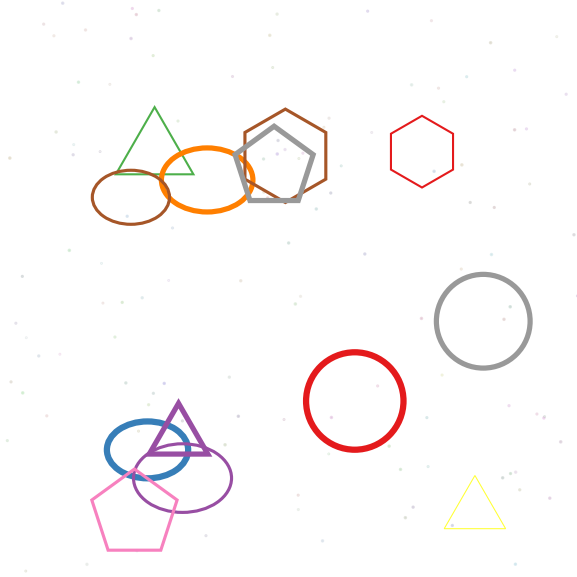[{"shape": "hexagon", "thickness": 1, "radius": 0.31, "center": [0.731, 0.737]}, {"shape": "circle", "thickness": 3, "radius": 0.42, "center": [0.614, 0.305]}, {"shape": "oval", "thickness": 3, "radius": 0.35, "center": [0.255, 0.22]}, {"shape": "triangle", "thickness": 1, "radius": 0.39, "center": [0.268, 0.736]}, {"shape": "triangle", "thickness": 2.5, "radius": 0.29, "center": [0.309, 0.242]}, {"shape": "oval", "thickness": 1.5, "radius": 0.42, "center": [0.316, 0.171]}, {"shape": "oval", "thickness": 2.5, "radius": 0.4, "center": [0.359, 0.688]}, {"shape": "triangle", "thickness": 0.5, "radius": 0.31, "center": [0.822, 0.114]}, {"shape": "hexagon", "thickness": 1.5, "radius": 0.4, "center": [0.494, 0.729]}, {"shape": "oval", "thickness": 1.5, "radius": 0.33, "center": [0.227, 0.658]}, {"shape": "pentagon", "thickness": 1.5, "radius": 0.39, "center": [0.233, 0.109]}, {"shape": "pentagon", "thickness": 2.5, "radius": 0.36, "center": [0.475, 0.709]}, {"shape": "circle", "thickness": 2.5, "radius": 0.41, "center": [0.837, 0.443]}]